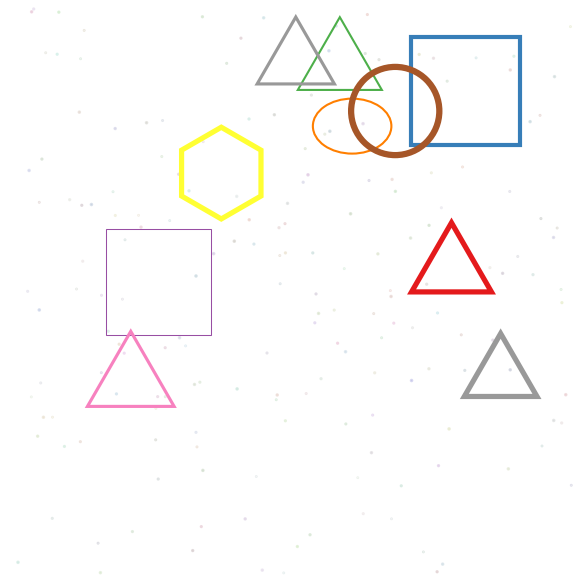[{"shape": "triangle", "thickness": 2.5, "radius": 0.4, "center": [0.782, 0.534]}, {"shape": "square", "thickness": 2, "radius": 0.47, "center": [0.806, 0.841]}, {"shape": "triangle", "thickness": 1, "radius": 0.42, "center": [0.588, 0.885]}, {"shape": "square", "thickness": 0.5, "radius": 0.46, "center": [0.275, 0.51]}, {"shape": "oval", "thickness": 1, "radius": 0.34, "center": [0.61, 0.781]}, {"shape": "hexagon", "thickness": 2.5, "radius": 0.4, "center": [0.383, 0.699]}, {"shape": "circle", "thickness": 3, "radius": 0.38, "center": [0.684, 0.807]}, {"shape": "triangle", "thickness": 1.5, "radius": 0.43, "center": [0.226, 0.339]}, {"shape": "triangle", "thickness": 1.5, "radius": 0.39, "center": [0.512, 0.892]}, {"shape": "triangle", "thickness": 2.5, "radius": 0.36, "center": [0.867, 0.349]}]